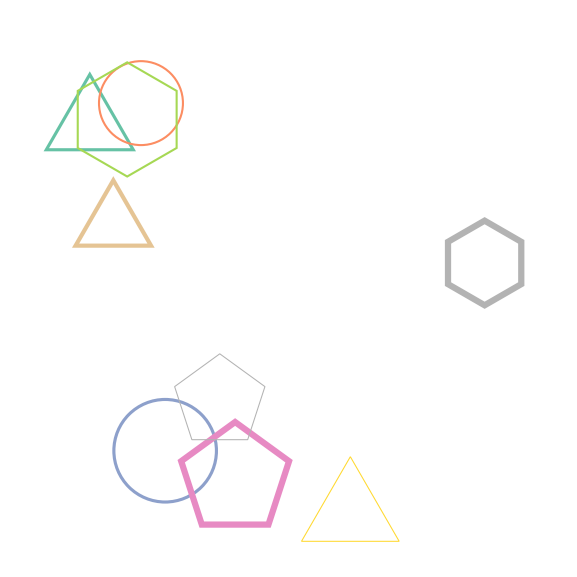[{"shape": "triangle", "thickness": 1.5, "radius": 0.43, "center": [0.155, 0.783]}, {"shape": "circle", "thickness": 1, "radius": 0.36, "center": [0.244, 0.821]}, {"shape": "circle", "thickness": 1.5, "radius": 0.44, "center": [0.286, 0.219]}, {"shape": "pentagon", "thickness": 3, "radius": 0.49, "center": [0.407, 0.17]}, {"shape": "hexagon", "thickness": 1, "radius": 0.49, "center": [0.22, 0.792]}, {"shape": "triangle", "thickness": 0.5, "radius": 0.49, "center": [0.607, 0.111]}, {"shape": "triangle", "thickness": 2, "radius": 0.38, "center": [0.196, 0.611]}, {"shape": "hexagon", "thickness": 3, "radius": 0.37, "center": [0.839, 0.544]}, {"shape": "pentagon", "thickness": 0.5, "radius": 0.41, "center": [0.381, 0.304]}]